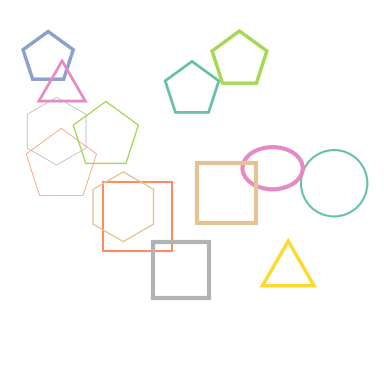[{"shape": "circle", "thickness": 1.5, "radius": 0.43, "center": [0.868, 0.524]}, {"shape": "pentagon", "thickness": 2, "radius": 0.37, "center": [0.499, 0.767]}, {"shape": "pentagon", "thickness": 0.5, "radius": 0.48, "center": [0.159, 0.57]}, {"shape": "square", "thickness": 1.5, "radius": 0.45, "center": [0.358, 0.437]}, {"shape": "pentagon", "thickness": 2.5, "radius": 0.34, "center": [0.125, 0.85]}, {"shape": "triangle", "thickness": 2, "radius": 0.35, "center": [0.161, 0.772]}, {"shape": "oval", "thickness": 3, "radius": 0.39, "center": [0.708, 0.563]}, {"shape": "pentagon", "thickness": 2.5, "radius": 0.37, "center": [0.622, 0.844]}, {"shape": "pentagon", "thickness": 1, "radius": 0.44, "center": [0.275, 0.647]}, {"shape": "triangle", "thickness": 2.5, "radius": 0.39, "center": [0.749, 0.297]}, {"shape": "square", "thickness": 3, "radius": 0.39, "center": [0.589, 0.499]}, {"shape": "hexagon", "thickness": 1, "radius": 0.45, "center": [0.32, 0.463]}, {"shape": "hexagon", "thickness": 0.5, "radius": 0.44, "center": [0.147, 0.659]}, {"shape": "square", "thickness": 3, "radius": 0.36, "center": [0.471, 0.299]}]